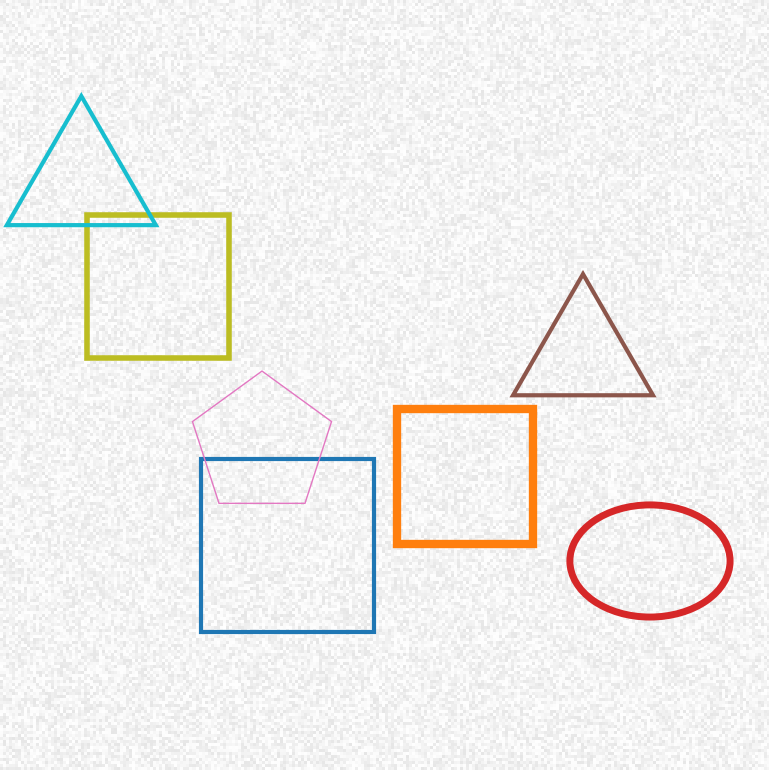[{"shape": "square", "thickness": 1.5, "radius": 0.56, "center": [0.373, 0.292]}, {"shape": "square", "thickness": 3, "radius": 0.44, "center": [0.604, 0.381]}, {"shape": "oval", "thickness": 2.5, "radius": 0.52, "center": [0.844, 0.271]}, {"shape": "triangle", "thickness": 1.5, "radius": 0.52, "center": [0.757, 0.539]}, {"shape": "pentagon", "thickness": 0.5, "radius": 0.47, "center": [0.34, 0.423]}, {"shape": "square", "thickness": 2, "radius": 0.46, "center": [0.205, 0.628]}, {"shape": "triangle", "thickness": 1.5, "radius": 0.56, "center": [0.106, 0.763]}]